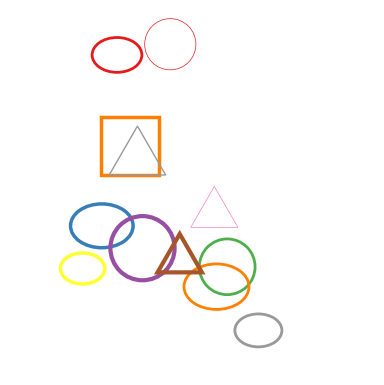[{"shape": "circle", "thickness": 0.5, "radius": 0.33, "center": [0.442, 0.885]}, {"shape": "oval", "thickness": 2, "radius": 0.32, "center": [0.304, 0.857]}, {"shape": "oval", "thickness": 2.5, "radius": 0.41, "center": [0.264, 0.413]}, {"shape": "circle", "thickness": 2, "radius": 0.36, "center": [0.59, 0.307]}, {"shape": "circle", "thickness": 3, "radius": 0.42, "center": [0.37, 0.355]}, {"shape": "square", "thickness": 2.5, "radius": 0.38, "center": [0.339, 0.622]}, {"shape": "oval", "thickness": 2, "radius": 0.42, "center": [0.562, 0.255]}, {"shape": "oval", "thickness": 2.5, "radius": 0.29, "center": [0.215, 0.303]}, {"shape": "triangle", "thickness": 3, "radius": 0.33, "center": [0.467, 0.326]}, {"shape": "triangle", "thickness": 0.5, "radius": 0.35, "center": [0.557, 0.445]}, {"shape": "triangle", "thickness": 1, "radius": 0.42, "center": [0.357, 0.588]}, {"shape": "oval", "thickness": 2, "radius": 0.31, "center": [0.671, 0.142]}]